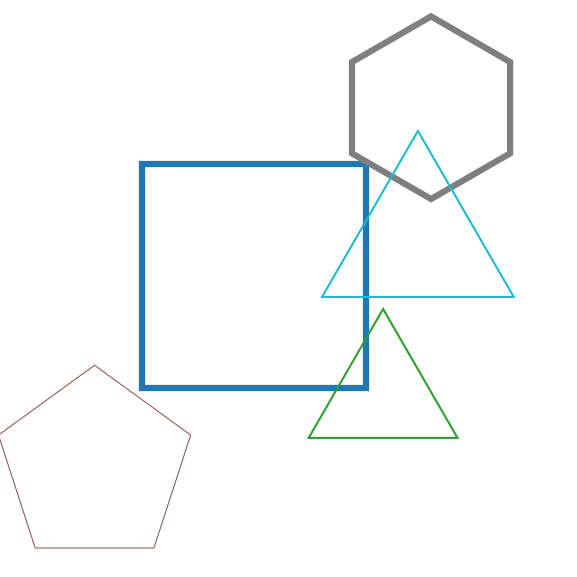[{"shape": "square", "thickness": 3, "radius": 0.97, "center": [0.44, 0.521]}, {"shape": "triangle", "thickness": 1, "radius": 0.74, "center": [0.663, 0.315]}, {"shape": "pentagon", "thickness": 0.5, "radius": 0.87, "center": [0.164, 0.192]}, {"shape": "hexagon", "thickness": 3, "radius": 0.79, "center": [0.746, 0.813]}, {"shape": "triangle", "thickness": 1, "radius": 0.96, "center": [0.724, 0.581]}]